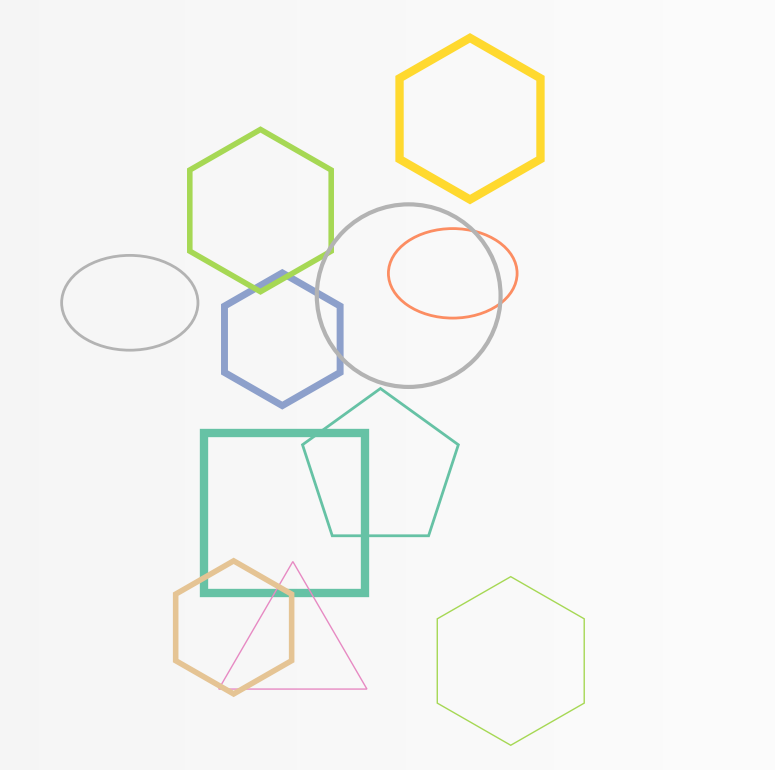[{"shape": "square", "thickness": 3, "radius": 0.52, "center": [0.367, 0.334]}, {"shape": "pentagon", "thickness": 1, "radius": 0.53, "center": [0.491, 0.39]}, {"shape": "oval", "thickness": 1, "radius": 0.42, "center": [0.584, 0.645]}, {"shape": "hexagon", "thickness": 2.5, "radius": 0.43, "center": [0.364, 0.559]}, {"shape": "triangle", "thickness": 0.5, "radius": 0.55, "center": [0.378, 0.16]}, {"shape": "hexagon", "thickness": 0.5, "radius": 0.55, "center": [0.659, 0.142]}, {"shape": "hexagon", "thickness": 2, "radius": 0.53, "center": [0.336, 0.727]}, {"shape": "hexagon", "thickness": 3, "radius": 0.52, "center": [0.606, 0.846]}, {"shape": "hexagon", "thickness": 2, "radius": 0.43, "center": [0.301, 0.185]}, {"shape": "circle", "thickness": 1.5, "radius": 0.59, "center": [0.527, 0.616]}, {"shape": "oval", "thickness": 1, "radius": 0.44, "center": [0.167, 0.607]}]